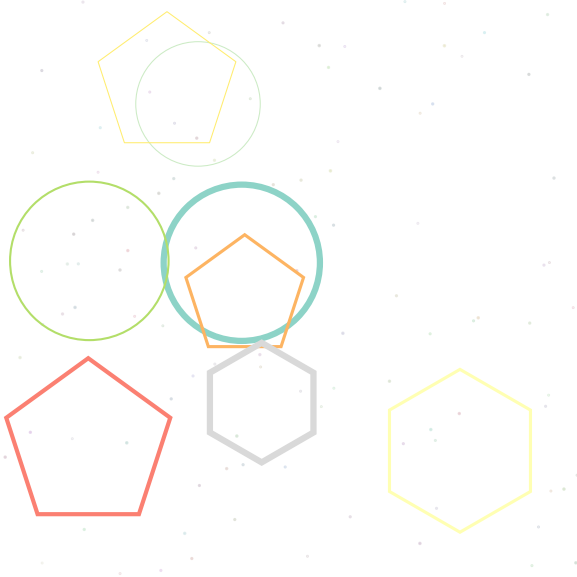[{"shape": "circle", "thickness": 3, "radius": 0.68, "center": [0.419, 0.544]}, {"shape": "hexagon", "thickness": 1.5, "radius": 0.7, "center": [0.796, 0.219]}, {"shape": "pentagon", "thickness": 2, "radius": 0.75, "center": [0.153, 0.23]}, {"shape": "pentagon", "thickness": 1.5, "radius": 0.54, "center": [0.424, 0.486]}, {"shape": "circle", "thickness": 1, "radius": 0.69, "center": [0.155, 0.547]}, {"shape": "hexagon", "thickness": 3, "radius": 0.52, "center": [0.453, 0.302]}, {"shape": "circle", "thickness": 0.5, "radius": 0.54, "center": [0.343, 0.819]}, {"shape": "pentagon", "thickness": 0.5, "radius": 0.63, "center": [0.289, 0.853]}]